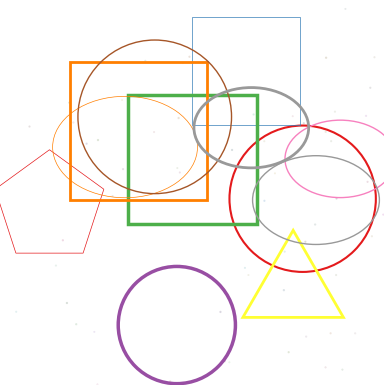[{"shape": "pentagon", "thickness": 0.5, "radius": 0.74, "center": [0.129, 0.463]}, {"shape": "circle", "thickness": 1.5, "radius": 0.95, "center": [0.786, 0.484]}, {"shape": "square", "thickness": 0.5, "radius": 0.7, "center": [0.64, 0.816]}, {"shape": "square", "thickness": 2.5, "radius": 0.84, "center": [0.5, 0.586]}, {"shape": "circle", "thickness": 2.5, "radius": 0.76, "center": [0.459, 0.156]}, {"shape": "oval", "thickness": 0.5, "radius": 0.94, "center": [0.325, 0.618]}, {"shape": "square", "thickness": 2, "radius": 0.89, "center": [0.36, 0.659]}, {"shape": "triangle", "thickness": 2, "radius": 0.75, "center": [0.761, 0.251]}, {"shape": "circle", "thickness": 1, "radius": 1.0, "center": [0.402, 0.697]}, {"shape": "oval", "thickness": 1, "radius": 0.72, "center": [0.884, 0.587]}, {"shape": "oval", "thickness": 1, "radius": 0.82, "center": [0.821, 0.48]}, {"shape": "oval", "thickness": 2, "radius": 0.74, "center": [0.653, 0.668]}]